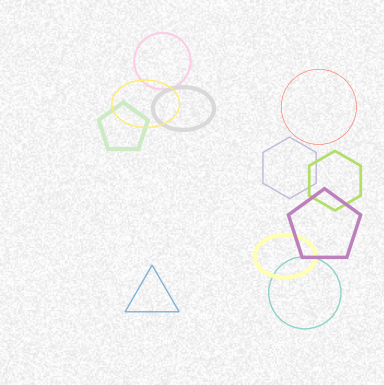[{"shape": "circle", "thickness": 1, "radius": 0.47, "center": [0.792, 0.24]}, {"shape": "oval", "thickness": 3, "radius": 0.4, "center": [0.741, 0.335]}, {"shape": "hexagon", "thickness": 1, "radius": 0.4, "center": [0.752, 0.564]}, {"shape": "circle", "thickness": 0.5, "radius": 0.49, "center": [0.828, 0.722]}, {"shape": "triangle", "thickness": 1, "radius": 0.4, "center": [0.395, 0.231]}, {"shape": "hexagon", "thickness": 2, "radius": 0.39, "center": [0.87, 0.531]}, {"shape": "circle", "thickness": 1.5, "radius": 0.37, "center": [0.422, 0.841]}, {"shape": "oval", "thickness": 3, "radius": 0.4, "center": [0.477, 0.718]}, {"shape": "pentagon", "thickness": 2.5, "radius": 0.49, "center": [0.843, 0.411]}, {"shape": "pentagon", "thickness": 3, "radius": 0.34, "center": [0.32, 0.667]}, {"shape": "oval", "thickness": 1, "radius": 0.44, "center": [0.379, 0.731]}]